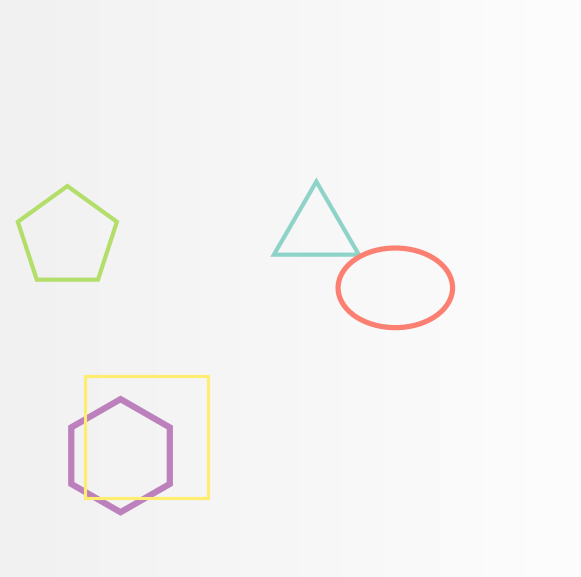[{"shape": "triangle", "thickness": 2, "radius": 0.42, "center": [0.544, 0.6]}, {"shape": "oval", "thickness": 2.5, "radius": 0.49, "center": [0.68, 0.501]}, {"shape": "pentagon", "thickness": 2, "radius": 0.45, "center": [0.116, 0.587]}, {"shape": "hexagon", "thickness": 3, "radius": 0.49, "center": [0.207, 0.21]}, {"shape": "square", "thickness": 1.5, "radius": 0.53, "center": [0.252, 0.243]}]